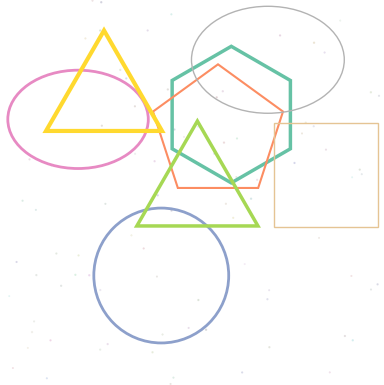[{"shape": "hexagon", "thickness": 2.5, "radius": 0.89, "center": [0.601, 0.702]}, {"shape": "pentagon", "thickness": 1.5, "radius": 0.89, "center": [0.566, 0.655]}, {"shape": "circle", "thickness": 2, "radius": 0.88, "center": [0.419, 0.284]}, {"shape": "oval", "thickness": 2, "radius": 0.91, "center": [0.203, 0.69]}, {"shape": "triangle", "thickness": 2.5, "radius": 0.91, "center": [0.513, 0.504]}, {"shape": "triangle", "thickness": 3, "radius": 0.87, "center": [0.27, 0.747]}, {"shape": "square", "thickness": 1, "radius": 0.68, "center": [0.846, 0.545]}, {"shape": "oval", "thickness": 1, "radius": 0.99, "center": [0.696, 0.845]}]